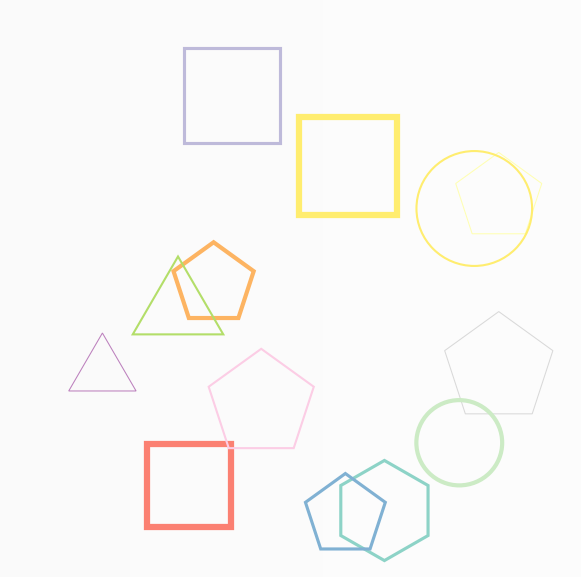[{"shape": "hexagon", "thickness": 1.5, "radius": 0.43, "center": [0.661, 0.115]}, {"shape": "pentagon", "thickness": 0.5, "radius": 0.39, "center": [0.858, 0.657]}, {"shape": "square", "thickness": 1.5, "radius": 0.41, "center": [0.399, 0.834]}, {"shape": "square", "thickness": 3, "radius": 0.36, "center": [0.325, 0.158]}, {"shape": "pentagon", "thickness": 1.5, "radius": 0.36, "center": [0.594, 0.107]}, {"shape": "pentagon", "thickness": 2, "radius": 0.36, "center": [0.368, 0.507]}, {"shape": "triangle", "thickness": 1, "radius": 0.45, "center": [0.306, 0.465]}, {"shape": "pentagon", "thickness": 1, "radius": 0.48, "center": [0.449, 0.3]}, {"shape": "pentagon", "thickness": 0.5, "radius": 0.49, "center": [0.858, 0.362]}, {"shape": "triangle", "thickness": 0.5, "radius": 0.33, "center": [0.176, 0.356]}, {"shape": "circle", "thickness": 2, "radius": 0.37, "center": [0.79, 0.232]}, {"shape": "circle", "thickness": 1, "radius": 0.5, "center": [0.816, 0.638]}, {"shape": "square", "thickness": 3, "radius": 0.42, "center": [0.599, 0.712]}]